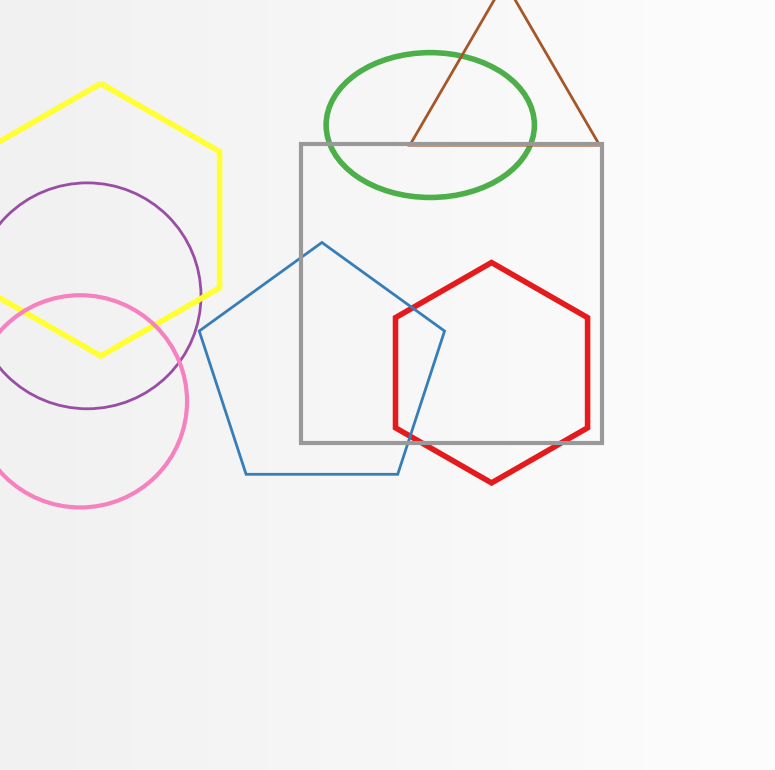[{"shape": "hexagon", "thickness": 2, "radius": 0.72, "center": [0.634, 0.516]}, {"shape": "pentagon", "thickness": 1, "radius": 0.83, "center": [0.415, 0.519]}, {"shape": "oval", "thickness": 2, "radius": 0.67, "center": [0.555, 0.838]}, {"shape": "circle", "thickness": 1, "radius": 0.73, "center": [0.113, 0.616]}, {"shape": "hexagon", "thickness": 2, "radius": 0.88, "center": [0.13, 0.715]}, {"shape": "triangle", "thickness": 1, "radius": 0.71, "center": [0.651, 0.882]}, {"shape": "circle", "thickness": 1.5, "radius": 0.69, "center": [0.104, 0.479]}, {"shape": "square", "thickness": 1.5, "radius": 0.97, "center": [0.583, 0.619]}]